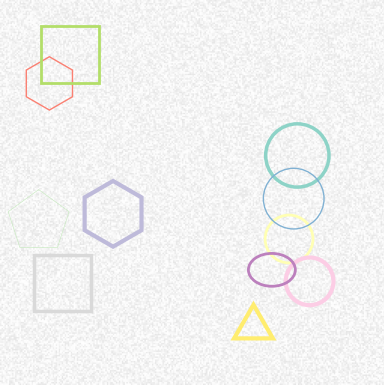[{"shape": "circle", "thickness": 2.5, "radius": 0.41, "center": [0.772, 0.596]}, {"shape": "circle", "thickness": 2, "radius": 0.31, "center": [0.751, 0.379]}, {"shape": "hexagon", "thickness": 3, "radius": 0.43, "center": [0.294, 0.445]}, {"shape": "hexagon", "thickness": 1, "radius": 0.35, "center": [0.128, 0.783]}, {"shape": "circle", "thickness": 1, "radius": 0.39, "center": [0.763, 0.484]}, {"shape": "square", "thickness": 2, "radius": 0.38, "center": [0.182, 0.858]}, {"shape": "circle", "thickness": 3, "radius": 0.31, "center": [0.804, 0.269]}, {"shape": "square", "thickness": 2.5, "radius": 0.37, "center": [0.161, 0.265]}, {"shape": "oval", "thickness": 2, "radius": 0.3, "center": [0.706, 0.299]}, {"shape": "pentagon", "thickness": 0.5, "radius": 0.42, "center": [0.1, 0.424]}, {"shape": "triangle", "thickness": 3, "radius": 0.29, "center": [0.658, 0.15]}]